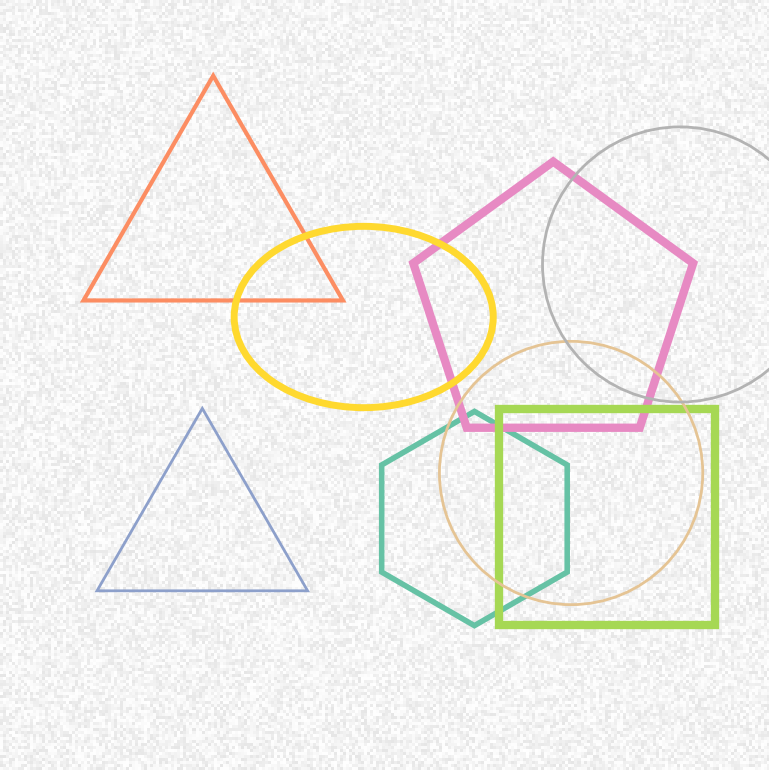[{"shape": "hexagon", "thickness": 2, "radius": 0.7, "center": [0.616, 0.327]}, {"shape": "triangle", "thickness": 1.5, "radius": 0.97, "center": [0.277, 0.707]}, {"shape": "triangle", "thickness": 1, "radius": 0.79, "center": [0.263, 0.312]}, {"shape": "pentagon", "thickness": 3, "radius": 0.96, "center": [0.718, 0.599]}, {"shape": "square", "thickness": 3, "radius": 0.7, "center": [0.788, 0.329]}, {"shape": "oval", "thickness": 2.5, "radius": 0.84, "center": [0.472, 0.588]}, {"shape": "circle", "thickness": 1, "radius": 0.85, "center": [0.742, 0.386]}, {"shape": "circle", "thickness": 1, "radius": 0.89, "center": [0.883, 0.657]}]